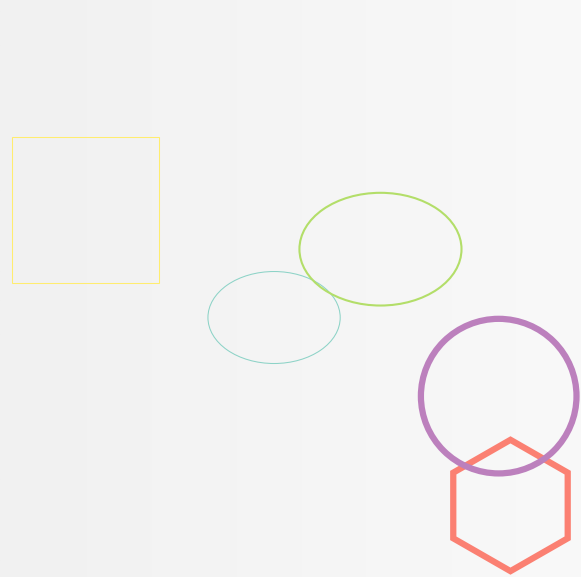[{"shape": "oval", "thickness": 0.5, "radius": 0.57, "center": [0.472, 0.449]}, {"shape": "hexagon", "thickness": 3, "radius": 0.57, "center": [0.878, 0.124]}, {"shape": "oval", "thickness": 1, "radius": 0.7, "center": [0.655, 0.568]}, {"shape": "circle", "thickness": 3, "radius": 0.67, "center": [0.858, 0.313]}, {"shape": "square", "thickness": 0.5, "radius": 0.63, "center": [0.147, 0.636]}]